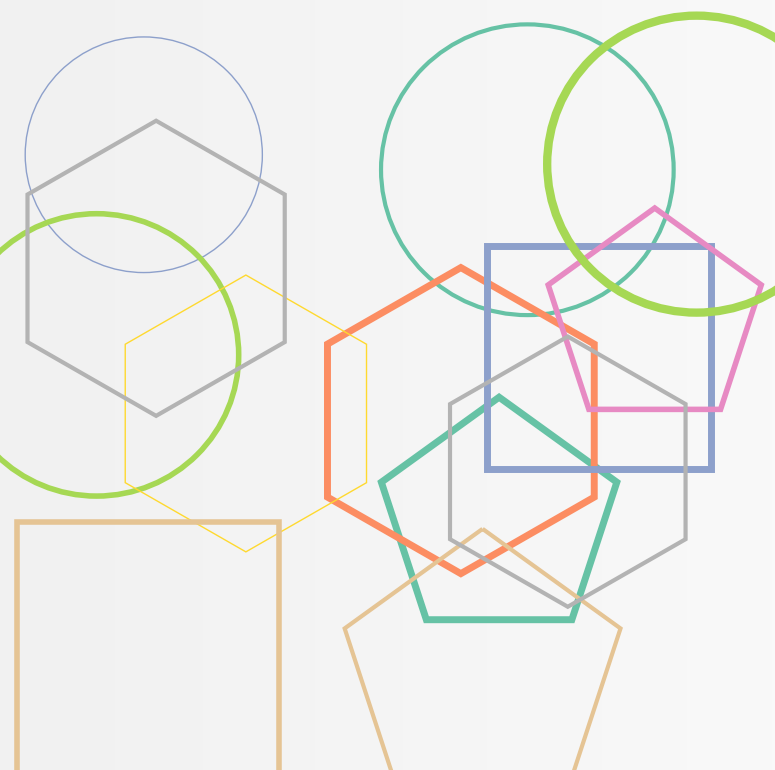[{"shape": "pentagon", "thickness": 2.5, "radius": 0.8, "center": [0.644, 0.324]}, {"shape": "circle", "thickness": 1.5, "radius": 0.94, "center": [0.68, 0.78]}, {"shape": "hexagon", "thickness": 2.5, "radius": 0.99, "center": [0.595, 0.454]}, {"shape": "square", "thickness": 2.5, "radius": 0.72, "center": [0.773, 0.535]}, {"shape": "circle", "thickness": 0.5, "radius": 0.77, "center": [0.186, 0.799]}, {"shape": "pentagon", "thickness": 2, "radius": 0.72, "center": [0.845, 0.585]}, {"shape": "circle", "thickness": 2, "radius": 0.92, "center": [0.125, 0.539]}, {"shape": "circle", "thickness": 3, "radius": 0.96, "center": [0.899, 0.787]}, {"shape": "hexagon", "thickness": 0.5, "radius": 0.9, "center": [0.317, 0.463]}, {"shape": "pentagon", "thickness": 1.5, "radius": 0.94, "center": [0.623, 0.126]}, {"shape": "square", "thickness": 2, "radius": 0.85, "center": [0.191, 0.153]}, {"shape": "hexagon", "thickness": 1.5, "radius": 0.88, "center": [0.733, 0.387]}, {"shape": "hexagon", "thickness": 1.5, "radius": 0.96, "center": [0.201, 0.652]}]